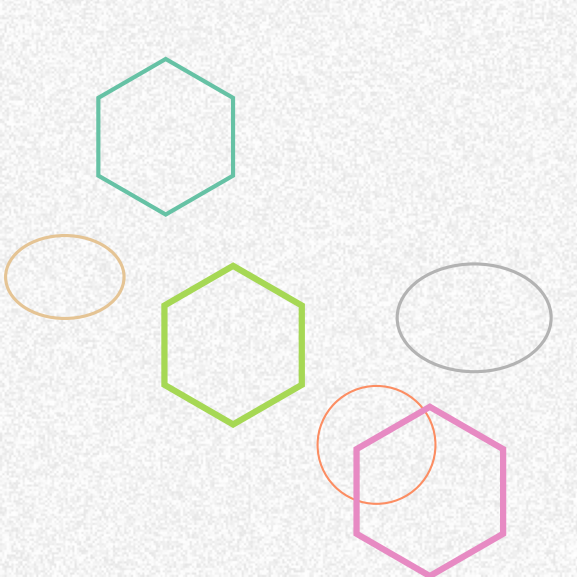[{"shape": "hexagon", "thickness": 2, "radius": 0.67, "center": [0.287, 0.762]}, {"shape": "circle", "thickness": 1, "radius": 0.51, "center": [0.652, 0.229]}, {"shape": "hexagon", "thickness": 3, "radius": 0.73, "center": [0.744, 0.148]}, {"shape": "hexagon", "thickness": 3, "radius": 0.69, "center": [0.404, 0.401]}, {"shape": "oval", "thickness": 1.5, "radius": 0.51, "center": [0.112, 0.519]}, {"shape": "oval", "thickness": 1.5, "radius": 0.67, "center": [0.821, 0.449]}]